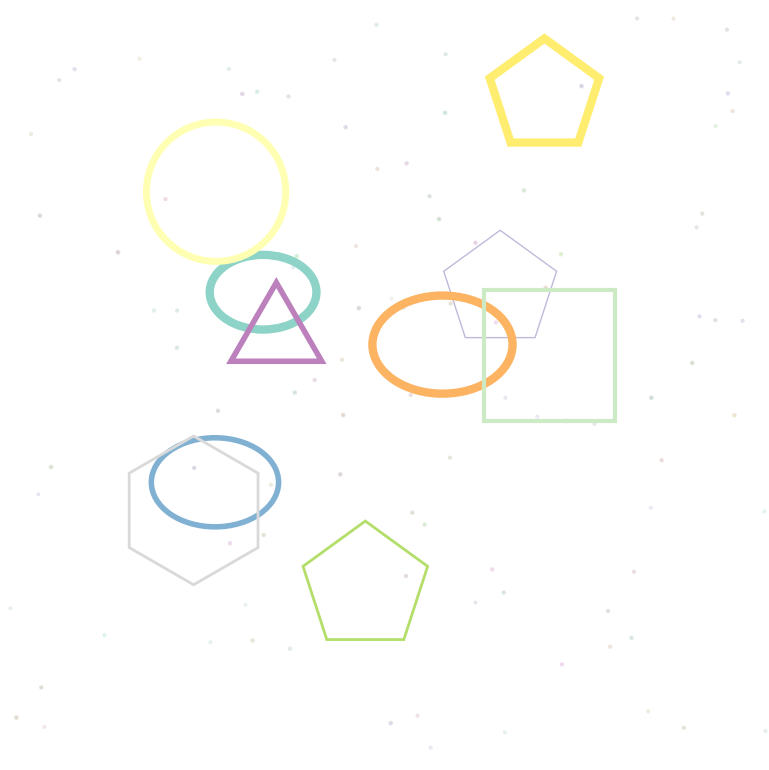[{"shape": "oval", "thickness": 3, "radius": 0.35, "center": [0.342, 0.621]}, {"shape": "circle", "thickness": 2.5, "radius": 0.45, "center": [0.281, 0.751]}, {"shape": "pentagon", "thickness": 0.5, "radius": 0.39, "center": [0.65, 0.624]}, {"shape": "oval", "thickness": 2, "radius": 0.41, "center": [0.279, 0.374]}, {"shape": "oval", "thickness": 3, "radius": 0.46, "center": [0.575, 0.552]}, {"shape": "pentagon", "thickness": 1, "radius": 0.43, "center": [0.474, 0.238]}, {"shape": "hexagon", "thickness": 1, "radius": 0.48, "center": [0.251, 0.337]}, {"shape": "triangle", "thickness": 2, "radius": 0.34, "center": [0.359, 0.565]}, {"shape": "square", "thickness": 1.5, "radius": 0.42, "center": [0.713, 0.539]}, {"shape": "pentagon", "thickness": 3, "radius": 0.37, "center": [0.707, 0.875]}]